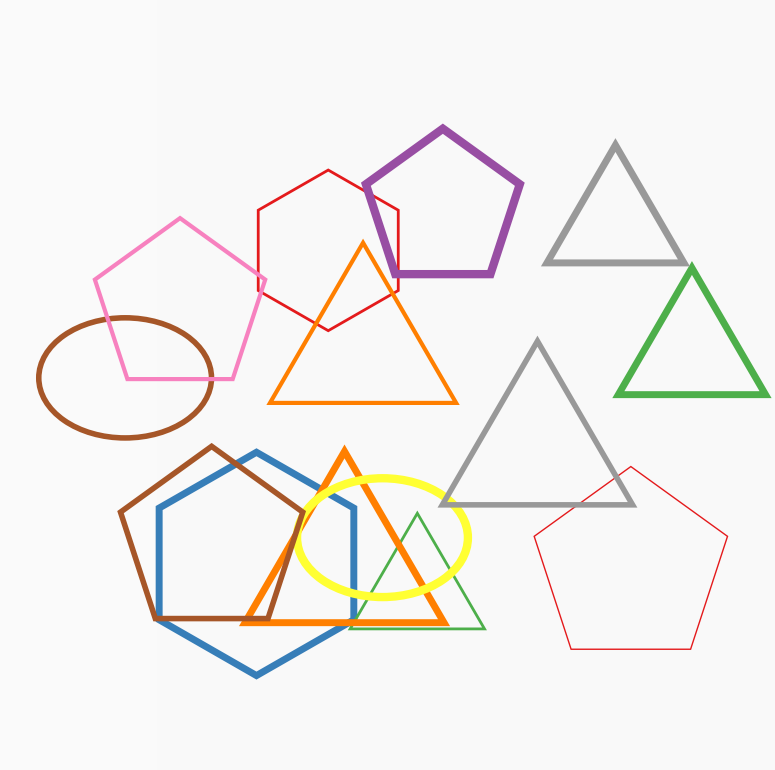[{"shape": "hexagon", "thickness": 1, "radius": 0.52, "center": [0.424, 0.675]}, {"shape": "pentagon", "thickness": 0.5, "radius": 0.66, "center": [0.814, 0.263]}, {"shape": "hexagon", "thickness": 2.5, "radius": 0.73, "center": [0.331, 0.268]}, {"shape": "triangle", "thickness": 2.5, "radius": 0.55, "center": [0.893, 0.542]}, {"shape": "triangle", "thickness": 1, "radius": 0.5, "center": [0.538, 0.233]}, {"shape": "pentagon", "thickness": 3, "radius": 0.52, "center": [0.571, 0.728]}, {"shape": "triangle", "thickness": 1.5, "radius": 0.69, "center": [0.468, 0.546]}, {"shape": "triangle", "thickness": 2.5, "radius": 0.74, "center": [0.445, 0.265]}, {"shape": "oval", "thickness": 3, "radius": 0.55, "center": [0.494, 0.302]}, {"shape": "pentagon", "thickness": 2, "radius": 0.62, "center": [0.273, 0.297]}, {"shape": "oval", "thickness": 2, "radius": 0.56, "center": [0.161, 0.509]}, {"shape": "pentagon", "thickness": 1.5, "radius": 0.58, "center": [0.232, 0.601]}, {"shape": "triangle", "thickness": 2.5, "radius": 0.51, "center": [0.794, 0.71]}, {"shape": "triangle", "thickness": 2, "radius": 0.71, "center": [0.694, 0.415]}]